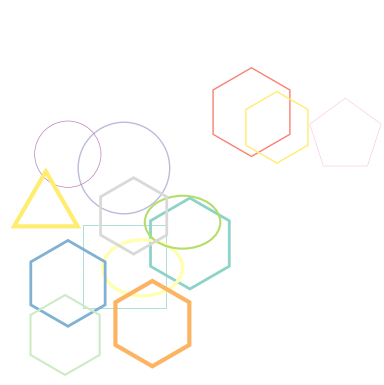[{"shape": "square", "thickness": 0.5, "radius": 0.53, "center": [0.324, 0.308]}, {"shape": "hexagon", "thickness": 2, "radius": 0.59, "center": [0.493, 0.368]}, {"shape": "oval", "thickness": 2.5, "radius": 0.52, "center": [0.37, 0.304]}, {"shape": "circle", "thickness": 1, "radius": 0.59, "center": [0.322, 0.564]}, {"shape": "hexagon", "thickness": 1, "radius": 0.58, "center": [0.653, 0.709]}, {"shape": "hexagon", "thickness": 2, "radius": 0.56, "center": [0.177, 0.264]}, {"shape": "hexagon", "thickness": 3, "radius": 0.55, "center": [0.396, 0.159]}, {"shape": "oval", "thickness": 1.5, "radius": 0.49, "center": [0.474, 0.423]}, {"shape": "pentagon", "thickness": 0.5, "radius": 0.49, "center": [0.897, 0.648]}, {"shape": "hexagon", "thickness": 2, "radius": 0.5, "center": [0.347, 0.439]}, {"shape": "circle", "thickness": 0.5, "radius": 0.43, "center": [0.176, 0.599]}, {"shape": "hexagon", "thickness": 1.5, "radius": 0.52, "center": [0.169, 0.13]}, {"shape": "hexagon", "thickness": 1, "radius": 0.46, "center": [0.719, 0.669]}, {"shape": "triangle", "thickness": 3, "radius": 0.48, "center": [0.119, 0.46]}]